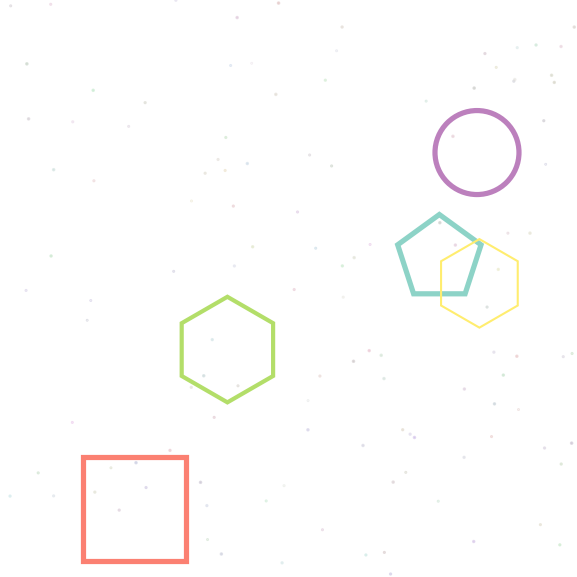[{"shape": "pentagon", "thickness": 2.5, "radius": 0.38, "center": [0.761, 0.552]}, {"shape": "square", "thickness": 2.5, "radius": 0.45, "center": [0.234, 0.118]}, {"shape": "hexagon", "thickness": 2, "radius": 0.46, "center": [0.394, 0.394]}, {"shape": "circle", "thickness": 2.5, "radius": 0.36, "center": [0.826, 0.735]}, {"shape": "hexagon", "thickness": 1, "radius": 0.38, "center": [0.83, 0.508]}]